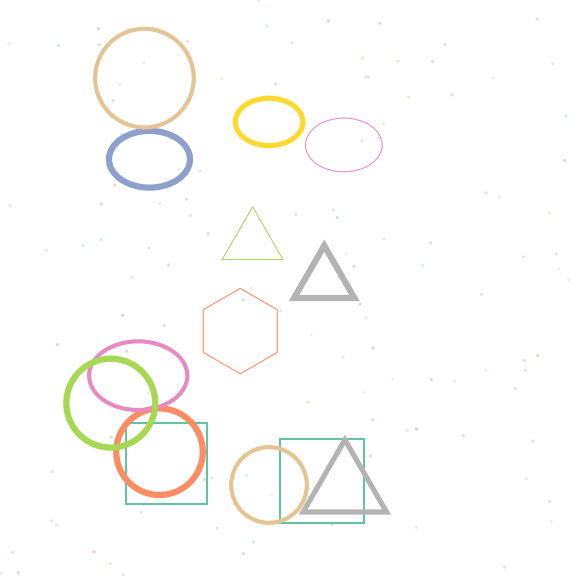[{"shape": "square", "thickness": 1, "radius": 0.35, "center": [0.288, 0.196]}, {"shape": "square", "thickness": 1, "radius": 0.36, "center": [0.558, 0.166]}, {"shape": "hexagon", "thickness": 0.5, "radius": 0.37, "center": [0.416, 0.426]}, {"shape": "circle", "thickness": 3, "radius": 0.37, "center": [0.276, 0.217]}, {"shape": "oval", "thickness": 3, "radius": 0.35, "center": [0.259, 0.723]}, {"shape": "oval", "thickness": 0.5, "radius": 0.33, "center": [0.595, 0.748]}, {"shape": "oval", "thickness": 2, "radius": 0.43, "center": [0.239, 0.349]}, {"shape": "triangle", "thickness": 0.5, "radius": 0.3, "center": [0.437, 0.58]}, {"shape": "circle", "thickness": 3, "radius": 0.38, "center": [0.192, 0.301]}, {"shape": "oval", "thickness": 2.5, "radius": 0.29, "center": [0.466, 0.788]}, {"shape": "circle", "thickness": 2, "radius": 0.43, "center": [0.25, 0.864]}, {"shape": "circle", "thickness": 2, "radius": 0.33, "center": [0.466, 0.159]}, {"shape": "triangle", "thickness": 2.5, "radius": 0.42, "center": [0.597, 0.154]}, {"shape": "triangle", "thickness": 3, "radius": 0.3, "center": [0.561, 0.513]}]